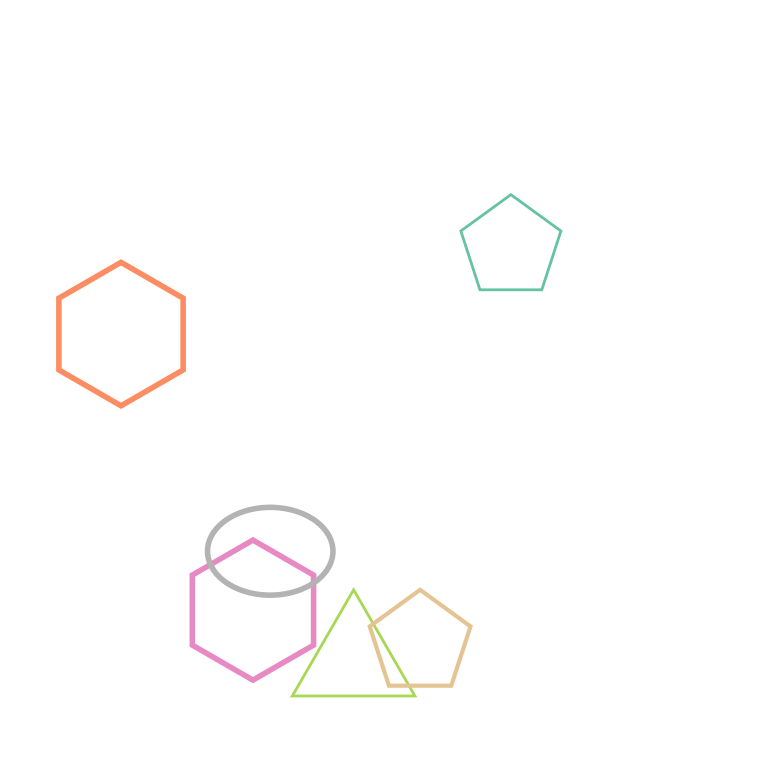[{"shape": "pentagon", "thickness": 1, "radius": 0.34, "center": [0.663, 0.679]}, {"shape": "hexagon", "thickness": 2, "radius": 0.47, "center": [0.157, 0.566]}, {"shape": "hexagon", "thickness": 2, "radius": 0.45, "center": [0.329, 0.208]}, {"shape": "triangle", "thickness": 1, "radius": 0.46, "center": [0.459, 0.142]}, {"shape": "pentagon", "thickness": 1.5, "radius": 0.34, "center": [0.546, 0.165]}, {"shape": "oval", "thickness": 2, "radius": 0.41, "center": [0.351, 0.284]}]